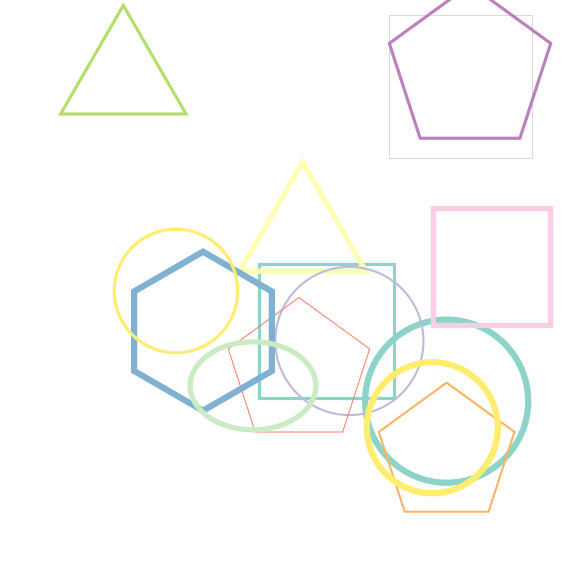[{"shape": "circle", "thickness": 3, "radius": 0.71, "center": [0.773, 0.304]}, {"shape": "square", "thickness": 1.5, "radius": 0.58, "center": [0.565, 0.426]}, {"shape": "triangle", "thickness": 2.5, "radius": 0.63, "center": [0.524, 0.592]}, {"shape": "circle", "thickness": 1, "radius": 0.64, "center": [0.605, 0.409]}, {"shape": "pentagon", "thickness": 0.5, "radius": 0.64, "center": [0.518, 0.355]}, {"shape": "hexagon", "thickness": 3, "radius": 0.69, "center": [0.352, 0.426]}, {"shape": "pentagon", "thickness": 1, "radius": 0.62, "center": [0.773, 0.213]}, {"shape": "triangle", "thickness": 1.5, "radius": 0.63, "center": [0.214, 0.864]}, {"shape": "square", "thickness": 2.5, "radius": 0.51, "center": [0.851, 0.538]}, {"shape": "square", "thickness": 0.5, "radius": 0.62, "center": [0.797, 0.849]}, {"shape": "pentagon", "thickness": 1.5, "radius": 0.73, "center": [0.814, 0.879]}, {"shape": "oval", "thickness": 2.5, "radius": 0.54, "center": [0.438, 0.331]}, {"shape": "circle", "thickness": 3, "radius": 0.57, "center": [0.749, 0.259]}, {"shape": "circle", "thickness": 1.5, "radius": 0.53, "center": [0.305, 0.495]}]